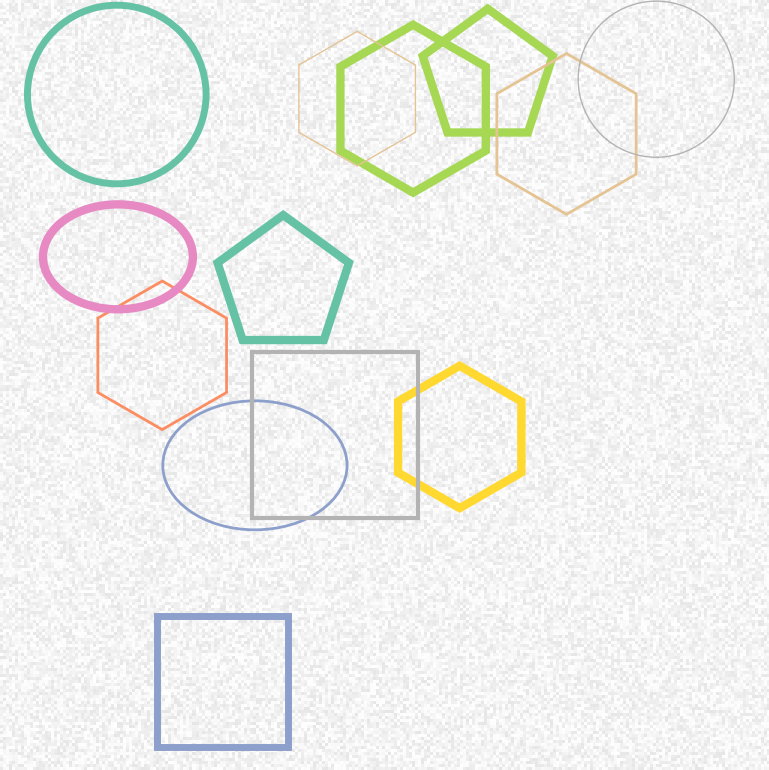[{"shape": "pentagon", "thickness": 3, "radius": 0.45, "center": [0.368, 0.631]}, {"shape": "circle", "thickness": 2.5, "radius": 0.58, "center": [0.152, 0.877]}, {"shape": "hexagon", "thickness": 1, "radius": 0.48, "center": [0.211, 0.539]}, {"shape": "square", "thickness": 2.5, "radius": 0.42, "center": [0.289, 0.115]}, {"shape": "oval", "thickness": 1, "radius": 0.6, "center": [0.331, 0.396]}, {"shape": "oval", "thickness": 3, "radius": 0.49, "center": [0.153, 0.666]}, {"shape": "pentagon", "thickness": 3, "radius": 0.44, "center": [0.633, 0.9]}, {"shape": "hexagon", "thickness": 3, "radius": 0.55, "center": [0.537, 0.859]}, {"shape": "hexagon", "thickness": 3, "radius": 0.46, "center": [0.597, 0.432]}, {"shape": "hexagon", "thickness": 1, "radius": 0.52, "center": [0.736, 0.826]}, {"shape": "hexagon", "thickness": 0.5, "radius": 0.44, "center": [0.464, 0.872]}, {"shape": "square", "thickness": 1.5, "radius": 0.54, "center": [0.435, 0.435]}, {"shape": "circle", "thickness": 0.5, "radius": 0.51, "center": [0.852, 0.897]}]